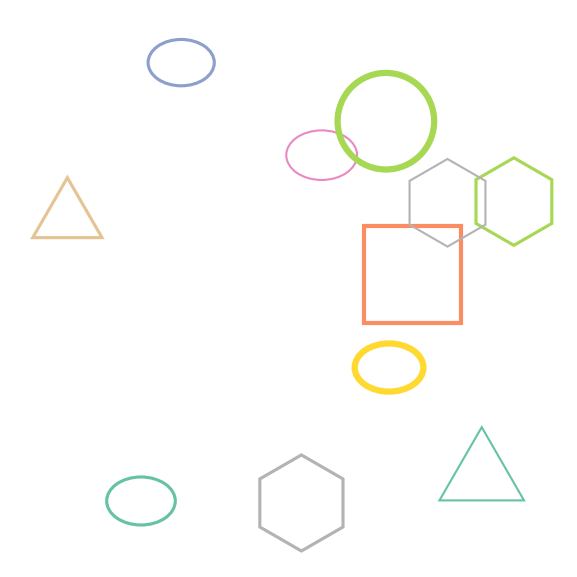[{"shape": "triangle", "thickness": 1, "radius": 0.42, "center": [0.834, 0.175]}, {"shape": "oval", "thickness": 1.5, "radius": 0.3, "center": [0.244, 0.132]}, {"shape": "square", "thickness": 2, "radius": 0.42, "center": [0.714, 0.524]}, {"shape": "oval", "thickness": 1.5, "radius": 0.29, "center": [0.314, 0.891]}, {"shape": "oval", "thickness": 1, "radius": 0.31, "center": [0.557, 0.73]}, {"shape": "circle", "thickness": 3, "radius": 0.42, "center": [0.668, 0.789]}, {"shape": "hexagon", "thickness": 1.5, "radius": 0.38, "center": [0.89, 0.65]}, {"shape": "oval", "thickness": 3, "radius": 0.3, "center": [0.674, 0.363]}, {"shape": "triangle", "thickness": 1.5, "radius": 0.35, "center": [0.117, 0.622]}, {"shape": "hexagon", "thickness": 1.5, "radius": 0.42, "center": [0.522, 0.128]}, {"shape": "hexagon", "thickness": 1, "radius": 0.38, "center": [0.775, 0.648]}]